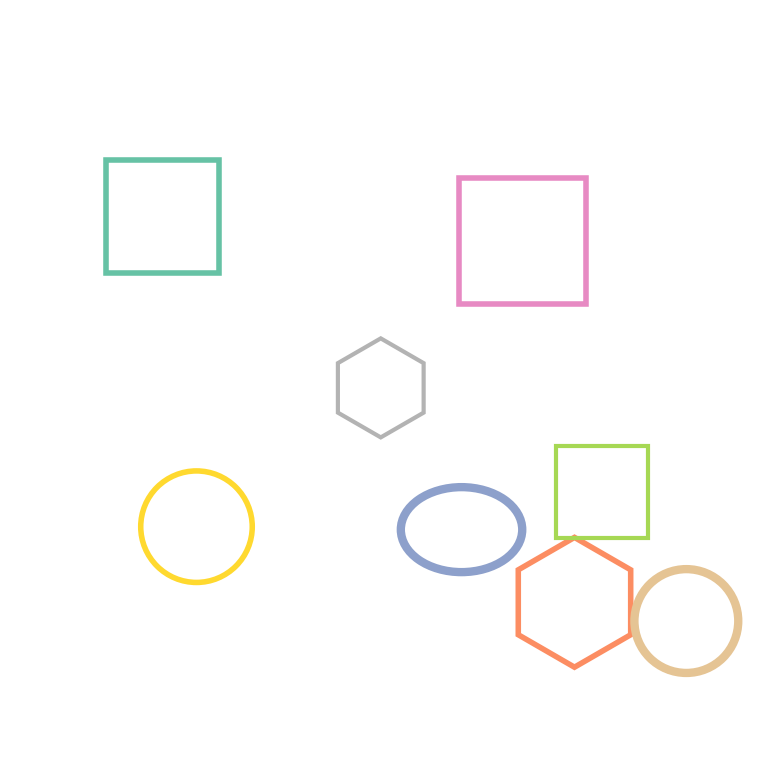[{"shape": "square", "thickness": 2, "radius": 0.36, "center": [0.211, 0.719]}, {"shape": "hexagon", "thickness": 2, "radius": 0.42, "center": [0.746, 0.218]}, {"shape": "oval", "thickness": 3, "radius": 0.39, "center": [0.599, 0.312]}, {"shape": "square", "thickness": 2, "radius": 0.41, "center": [0.679, 0.687]}, {"shape": "square", "thickness": 1.5, "radius": 0.3, "center": [0.782, 0.361]}, {"shape": "circle", "thickness": 2, "radius": 0.36, "center": [0.255, 0.316]}, {"shape": "circle", "thickness": 3, "radius": 0.34, "center": [0.891, 0.193]}, {"shape": "hexagon", "thickness": 1.5, "radius": 0.32, "center": [0.494, 0.496]}]